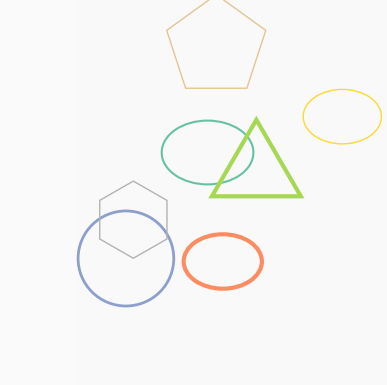[{"shape": "oval", "thickness": 1.5, "radius": 0.59, "center": [0.536, 0.604]}, {"shape": "oval", "thickness": 3, "radius": 0.5, "center": [0.575, 0.321]}, {"shape": "circle", "thickness": 2, "radius": 0.62, "center": [0.325, 0.329]}, {"shape": "triangle", "thickness": 3, "radius": 0.66, "center": [0.662, 0.556]}, {"shape": "oval", "thickness": 1, "radius": 0.51, "center": [0.883, 0.697]}, {"shape": "pentagon", "thickness": 1, "radius": 0.67, "center": [0.558, 0.88]}, {"shape": "hexagon", "thickness": 1, "radius": 0.5, "center": [0.344, 0.429]}]